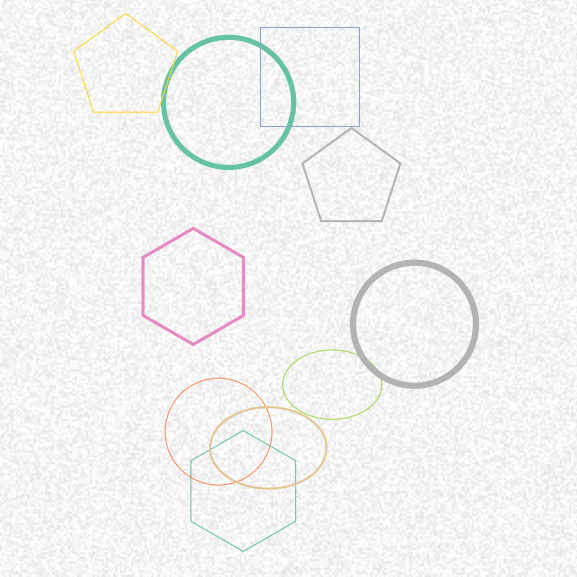[{"shape": "circle", "thickness": 2.5, "radius": 0.56, "center": [0.396, 0.822]}, {"shape": "hexagon", "thickness": 0.5, "radius": 0.52, "center": [0.421, 0.149]}, {"shape": "circle", "thickness": 0.5, "radius": 0.46, "center": [0.378, 0.252]}, {"shape": "square", "thickness": 0.5, "radius": 0.43, "center": [0.536, 0.867]}, {"shape": "hexagon", "thickness": 1.5, "radius": 0.5, "center": [0.335, 0.503]}, {"shape": "oval", "thickness": 0.5, "radius": 0.43, "center": [0.575, 0.333]}, {"shape": "pentagon", "thickness": 0.5, "radius": 0.47, "center": [0.218, 0.881]}, {"shape": "oval", "thickness": 1, "radius": 0.5, "center": [0.465, 0.223]}, {"shape": "circle", "thickness": 3, "radius": 0.53, "center": [0.718, 0.438]}, {"shape": "pentagon", "thickness": 1, "radius": 0.45, "center": [0.609, 0.688]}]